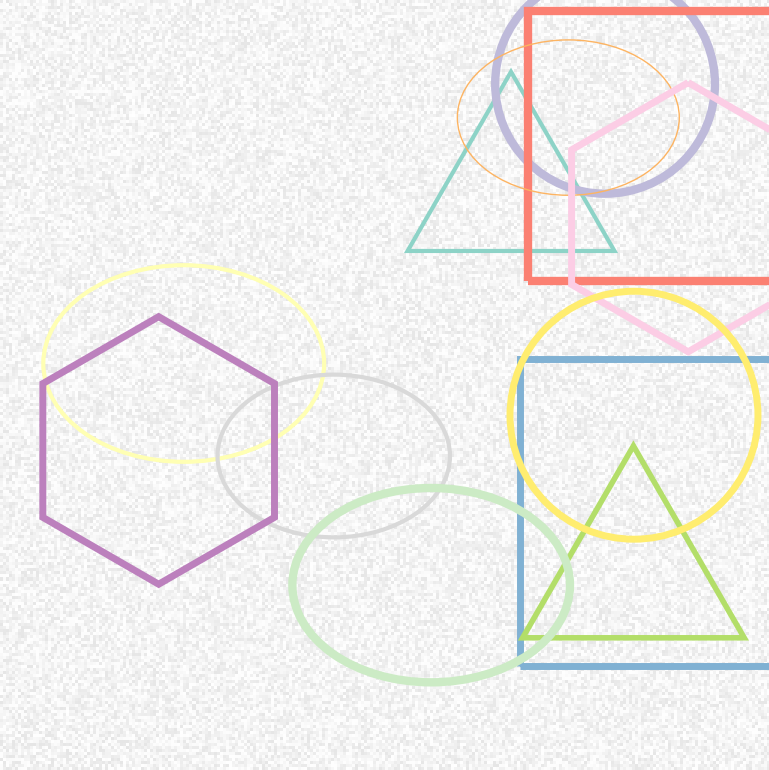[{"shape": "triangle", "thickness": 1.5, "radius": 0.78, "center": [0.664, 0.752]}, {"shape": "oval", "thickness": 1.5, "radius": 0.91, "center": [0.239, 0.528]}, {"shape": "circle", "thickness": 3, "radius": 0.71, "center": [0.786, 0.891]}, {"shape": "square", "thickness": 3, "radius": 0.88, "center": [0.861, 0.81]}, {"shape": "square", "thickness": 2.5, "radius": 1.0, "center": [0.875, 0.335]}, {"shape": "oval", "thickness": 0.5, "radius": 0.72, "center": [0.738, 0.847]}, {"shape": "triangle", "thickness": 2, "radius": 0.83, "center": [0.823, 0.255]}, {"shape": "hexagon", "thickness": 2.5, "radius": 0.87, "center": [0.894, 0.718]}, {"shape": "oval", "thickness": 1.5, "radius": 0.75, "center": [0.433, 0.408]}, {"shape": "hexagon", "thickness": 2.5, "radius": 0.87, "center": [0.206, 0.415]}, {"shape": "oval", "thickness": 3, "radius": 0.9, "center": [0.56, 0.24]}, {"shape": "circle", "thickness": 2.5, "radius": 0.81, "center": [0.823, 0.461]}]